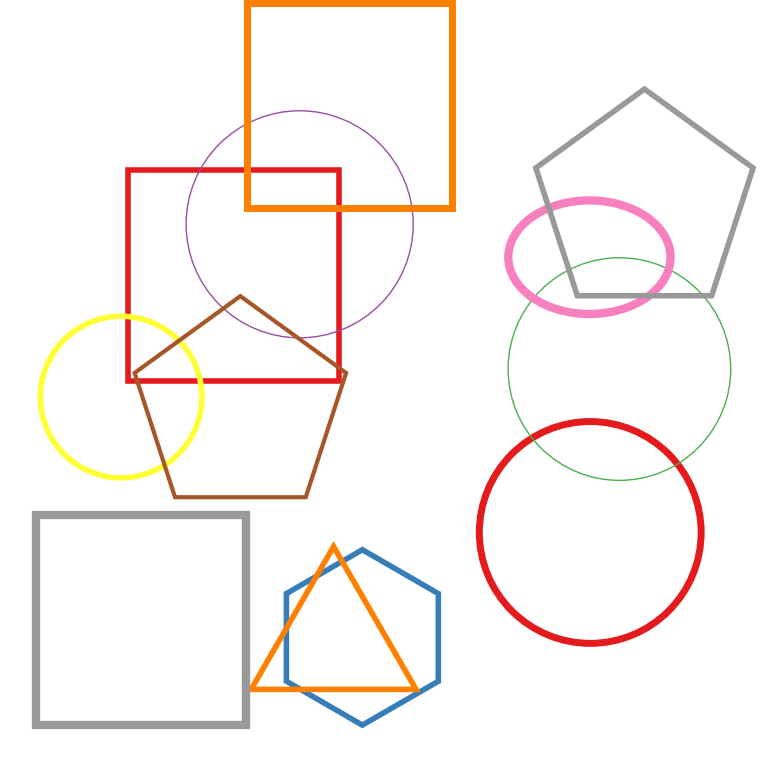[{"shape": "circle", "thickness": 2.5, "radius": 0.72, "center": [0.767, 0.308]}, {"shape": "square", "thickness": 2, "radius": 0.68, "center": [0.304, 0.642]}, {"shape": "hexagon", "thickness": 2, "radius": 0.57, "center": [0.471, 0.172]}, {"shape": "circle", "thickness": 0.5, "radius": 0.72, "center": [0.804, 0.521]}, {"shape": "circle", "thickness": 0.5, "radius": 0.74, "center": [0.389, 0.709]}, {"shape": "triangle", "thickness": 2, "radius": 0.62, "center": [0.433, 0.167]}, {"shape": "square", "thickness": 2.5, "radius": 0.67, "center": [0.454, 0.863]}, {"shape": "circle", "thickness": 2, "radius": 0.52, "center": [0.157, 0.484]}, {"shape": "pentagon", "thickness": 1.5, "radius": 0.72, "center": [0.312, 0.471]}, {"shape": "oval", "thickness": 3, "radius": 0.53, "center": [0.765, 0.666]}, {"shape": "square", "thickness": 3, "radius": 0.68, "center": [0.183, 0.195]}, {"shape": "pentagon", "thickness": 2, "radius": 0.74, "center": [0.837, 0.736]}]